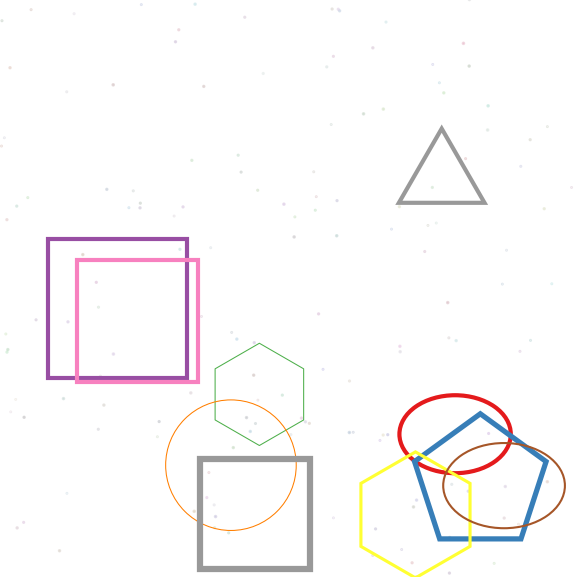[{"shape": "oval", "thickness": 2, "radius": 0.48, "center": [0.788, 0.247]}, {"shape": "pentagon", "thickness": 2.5, "radius": 0.6, "center": [0.832, 0.163]}, {"shape": "hexagon", "thickness": 0.5, "radius": 0.44, "center": [0.449, 0.316]}, {"shape": "square", "thickness": 2, "radius": 0.6, "center": [0.204, 0.465]}, {"shape": "circle", "thickness": 0.5, "radius": 0.57, "center": [0.4, 0.194]}, {"shape": "hexagon", "thickness": 1.5, "radius": 0.55, "center": [0.719, 0.108]}, {"shape": "oval", "thickness": 1, "radius": 0.53, "center": [0.873, 0.158]}, {"shape": "square", "thickness": 2, "radius": 0.52, "center": [0.238, 0.443]}, {"shape": "square", "thickness": 3, "radius": 0.48, "center": [0.442, 0.109]}, {"shape": "triangle", "thickness": 2, "radius": 0.43, "center": [0.765, 0.691]}]